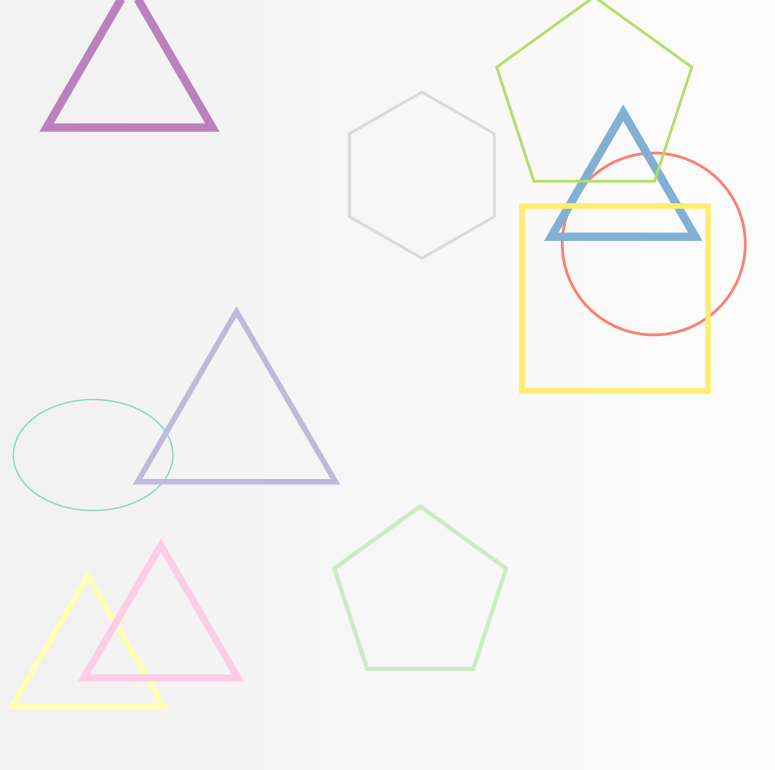[{"shape": "oval", "thickness": 0.5, "radius": 0.51, "center": [0.12, 0.409]}, {"shape": "triangle", "thickness": 2, "radius": 0.57, "center": [0.113, 0.139]}, {"shape": "triangle", "thickness": 2, "radius": 0.74, "center": [0.305, 0.448]}, {"shape": "circle", "thickness": 1, "radius": 0.59, "center": [0.844, 0.683]}, {"shape": "triangle", "thickness": 3, "radius": 0.54, "center": [0.804, 0.746]}, {"shape": "pentagon", "thickness": 1, "radius": 0.66, "center": [0.767, 0.872]}, {"shape": "triangle", "thickness": 2.5, "radius": 0.57, "center": [0.208, 0.177]}, {"shape": "hexagon", "thickness": 1, "radius": 0.54, "center": [0.544, 0.772]}, {"shape": "triangle", "thickness": 3, "radius": 0.62, "center": [0.167, 0.896]}, {"shape": "pentagon", "thickness": 1.5, "radius": 0.58, "center": [0.542, 0.226]}, {"shape": "square", "thickness": 2, "radius": 0.6, "center": [0.794, 0.613]}]